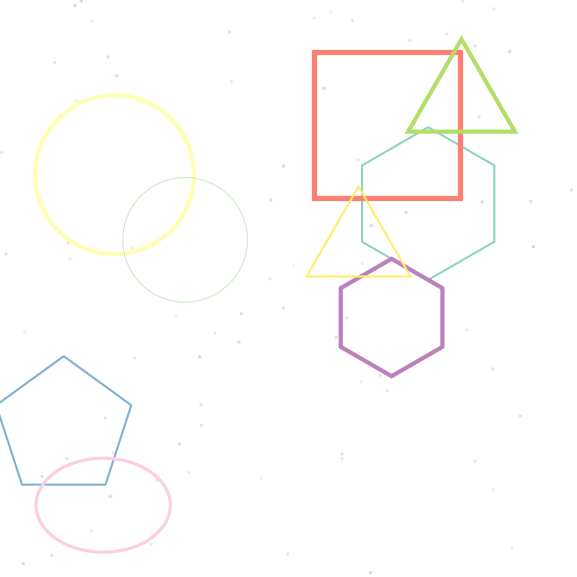[{"shape": "hexagon", "thickness": 1, "radius": 0.66, "center": [0.741, 0.647]}, {"shape": "circle", "thickness": 2, "radius": 0.69, "center": [0.198, 0.697]}, {"shape": "square", "thickness": 2.5, "radius": 0.63, "center": [0.67, 0.783]}, {"shape": "pentagon", "thickness": 1, "radius": 0.61, "center": [0.11, 0.259]}, {"shape": "triangle", "thickness": 2, "radius": 0.53, "center": [0.799, 0.825]}, {"shape": "oval", "thickness": 1.5, "radius": 0.58, "center": [0.179, 0.124]}, {"shape": "hexagon", "thickness": 2, "radius": 0.51, "center": [0.678, 0.449]}, {"shape": "circle", "thickness": 0.5, "radius": 0.54, "center": [0.32, 0.584]}, {"shape": "triangle", "thickness": 1, "radius": 0.52, "center": [0.621, 0.572]}]